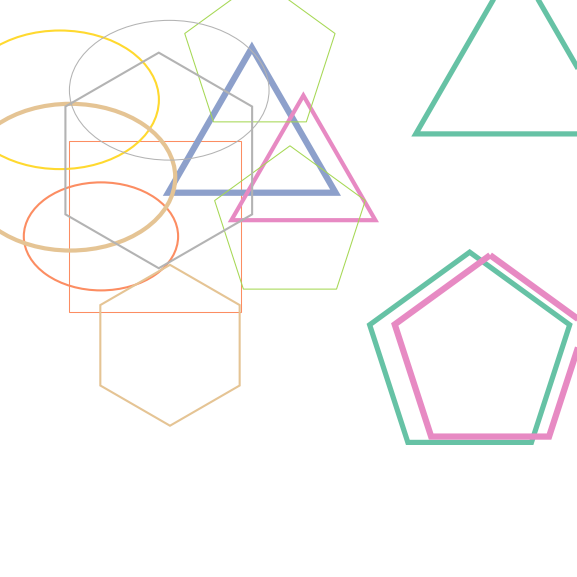[{"shape": "triangle", "thickness": 2.5, "radius": 1.0, "center": [0.893, 0.867]}, {"shape": "pentagon", "thickness": 2.5, "radius": 0.91, "center": [0.813, 0.38]}, {"shape": "square", "thickness": 0.5, "radius": 0.74, "center": [0.268, 0.607]}, {"shape": "oval", "thickness": 1, "radius": 0.67, "center": [0.175, 0.59]}, {"shape": "triangle", "thickness": 3, "radius": 0.84, "center": [0.436, 0.749]}, {"shape": "triangle", "thickness": 2, "radius": 0.72, "center": [0.525, 0.69]}, {"shape": "pentagon", "thickness": 3, "radius": 0.87, "center": [0.849, 0.384]}, {"shape": "pentagon", "thickness": 0.5, "radius": 0.69, "center": [0.502, 0.609]}, {"shape": "pentagon", "thickness": 0.5, "radius": 0.68, "center": [0.45, 0.899]}, {"shape": "oval", "thickness": 1, "radius": 0.86, "center": [0.104, 0.826]}, {"shape": "hexagon", "thickness": 1, "radius": 0.7, "center": [0.294, 0.401]}, {"shape": "oval", "thickness": 2, "radius": 0.91, "center": [0.122, 0.692]}, {"shape": "hexagon", "thickness": 1, "radius": 0.93, "center": [0.275, 0.721]}, {"shape": "oval", "thickness": 0.5, "radius": 0.86, "center": [0.293, 0.843]}]